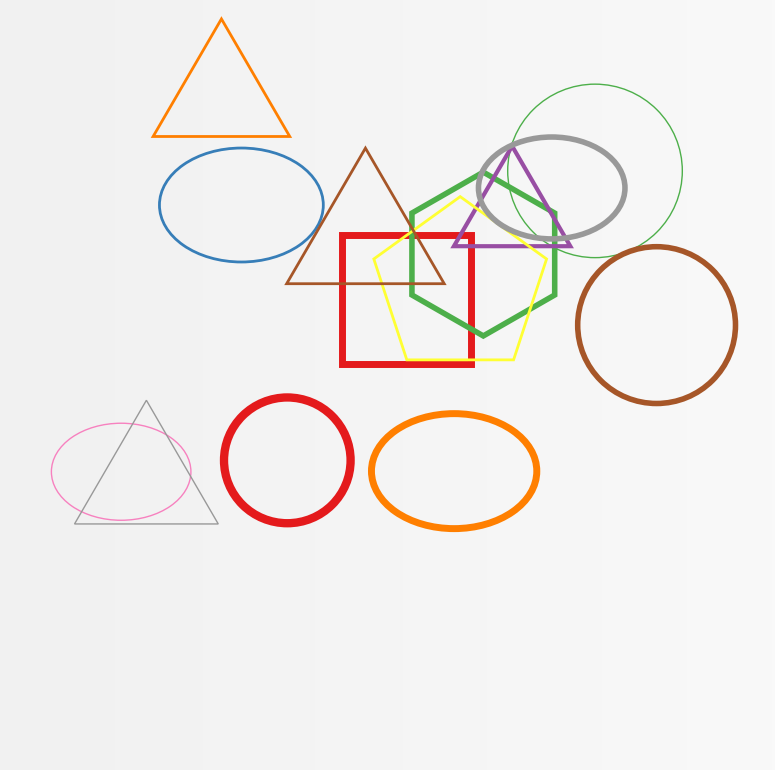[{"shape": "square", "thickness": 2.5, "radius": 0.42, "center": [0.525, 0.611]}, {"shape": "circle", "thickness": 3, "radius": 0.41, "center": [0.371, 0.402]}, {"shape": "oval", "thickness": 1, "radius": 0.53, "center": [0.311, 0.734]}, {"shape": "circle", "thickness": 0.5, "radius": 0.56, "center": [0.768, 0.778]}, {"shape": "hexagon", "thickness": 2, "radius": 0.53, "center": [0.624, 0.67]}, {"shape": "triangle", "thickness": 1.5, "radius": 0.43, "center": [0.661, 0.724]}, {"shape": "oval", "thickness": 2.5, "radius": 0.53, "center": [0.586, 0.388]}, {"shape": "triangle", "thickness": 1, "radius": 0.51, "center": [0.286, 0.874]}, {"shape": "pentagon", "thickness": 1, "radius": 0.59, "center": [0.594, 0.627]}, {"shape": "triangle", "thickness": 1, "radius": 0.59, "center": [0.472, 0.69]}, {"shape": "circle", "thickness": 2, "radius": 0.51, "center": [0.847, 0.578]}, {"shape": "oval", "thickness": 0.5, "radius": 0.45, "center": [0.156, 0.387]}, {"shape": "oval", "thickness": 2, "radius": 0.47, "center": [0.712, 0.756]}, {"shape": "triangle", "thickness": 0.5, "radius": 0.54, "center": [0.189, 0.373]}]